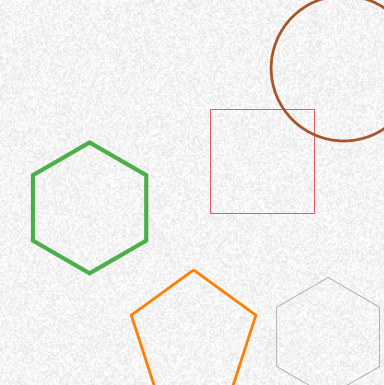[{"shape": "square", "thickness": 0.5, "radius": 0.67, "center": [0.68, 0.581]}, {"shape": "hexagon", "thickness": 3, "radius": 0.85, "center": [0.233, 0.46]}, {"shape": "pentagon", "thickness": 2, "radius": 0.85, "center": [0.503, 0.129]}, {"shape": "circle", "thickness": 2, "radius": 0.94, "center": [0.893, 0.823]}, {"shape": "hexagon", "thickness": 0.5, "radius": 0.77, "center": [0.852, 0.125]}]